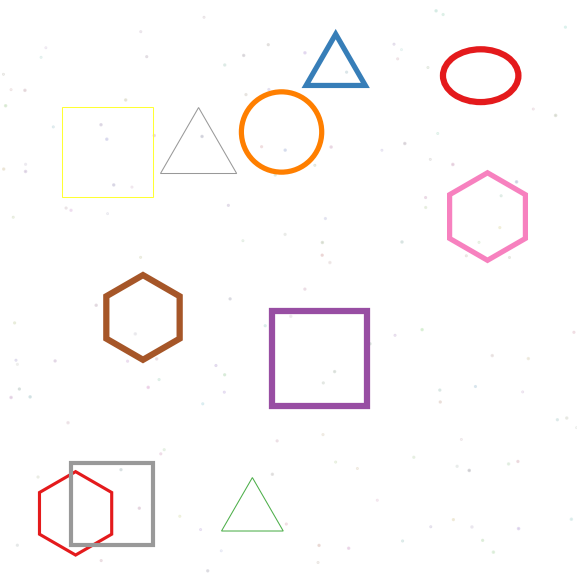[{"shape": "hexagon", "thickness": 1.5, "radius": 0.36, "center": [0.131, 0.11]}, {"shape": "oval", "thickness": 3, "radius": 0.33, "center": [0.832, 0.868]}, {"shape": "triangle", "thickness": 2.5, "radius": 0.3, "center": [0.581, 0.881]}, {"shape": "triangle", "thickness": 0.5, "radius": 0.31, "center": [0.437, 0.11]}, {"shape": "square", "thickness": 3, "radius": 0.41, "center": [0.553, 0.378]}, {"shape": "circle", "thickness": 2.5, "radius": 0.35, "center": [0.488, 0.771]}, {"shape": "square", "thickness": 0.5, "radius": 0.39, "center": [0.186, 0.736]}, {"shape": "hexagon", "thickness": 3, "radius": 0.37, "center": [0.248, 0.449]}, {"shape": "hexagon", "thickness": 2.5, "radius": 0.38, "center": [0.844, 0.624]}, {"shape": "triangle", "thickness": 0.5, "radius": 0.38, "center": [0.344, 0.737]}, {"shape": "square", "thickness": 2, "radius": 0.36, "center": [0.195, 0.126]}]